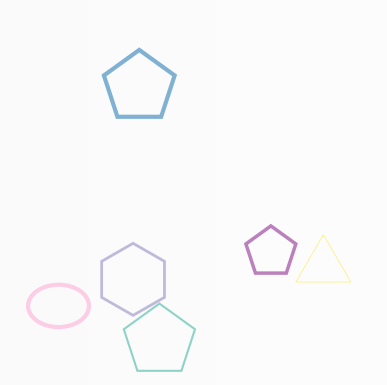[{"shape": "pentagon", "thickness": 1.5, "radius": 0.48, "center": [0.411, 0.115]}, {"shape": "hexagon", "thickness": 2, "radius": 0.47, "center": [0.343, 0.274]}, {"shape": "pentagon", "thickness": 3, "radius": 0.48, "center": [0.359, 0.774]}, {"shape": "oval", "thickness": 3, "radius": 0.39, "center": [0.151, 0.205]}, {"shape": "pentagon", "thickness": 2.5, "radius": 0.34, "center": [0.699, 0.345]}, {"shape": "triangle", "thickness": 0.5, "radius": 0.41, "center": [0.834, 0.308]}]